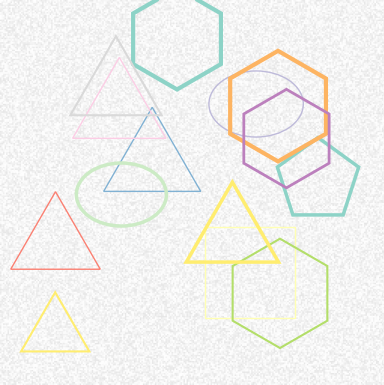[{"shape": "pentagon", "thickness": 2.5, "radius": 0.56, "center": [0.826, 0.532]}, {"shape": "hexagon", "thickness": 3, "radius": 0.66, "center": [0.46, 0.899]}, {"shape": "square", "thickness": 1, "radius": 0.59, "center": [0.649, 0.293]}, {"shape": "oval", "thickness": 1, "radius": 0.61, "center": [0.665, 0.73]}, {"shape": "triangle", "thickness": 1, "radius": 0.67, "center": [0.144, 0.368]}, {"shape": "triangle", "thickness": 1, "radius": 0.73, "center": [0.395, 0.576]}, {"shape": "hexagon", "thickness": 3, "radius": 0.72, "center": [0.722, 0.724]}, {"shape": "hexagon", "thickness": 1.5, "radius": 0.71, "center": [0.727, 0.238]}, {"shape": "triangle", "thickness": 1, "radius": 0.7, "center": [0.31, 0.711]}, {"shape": "triangle", "thickness": 1.5, "radius": 0.68, "center": [0.301, 0.769]}, {"shape": "hexagon", "thickness": 2, "radius": 0.64, "center": [0.744, 0.64]}, {"shape": "oval", "thickness": 2.5, "radius": 0.58, "center": [0.315, 0.495]}, {"shape": "triangle", "thickness": 2.5, "radius": 0.69, "center": [0.604, 0.388]}, {"shape": "triangle", "thickness": 1.5, "radius": 0.51, "center": [0.143, 0.138]}]